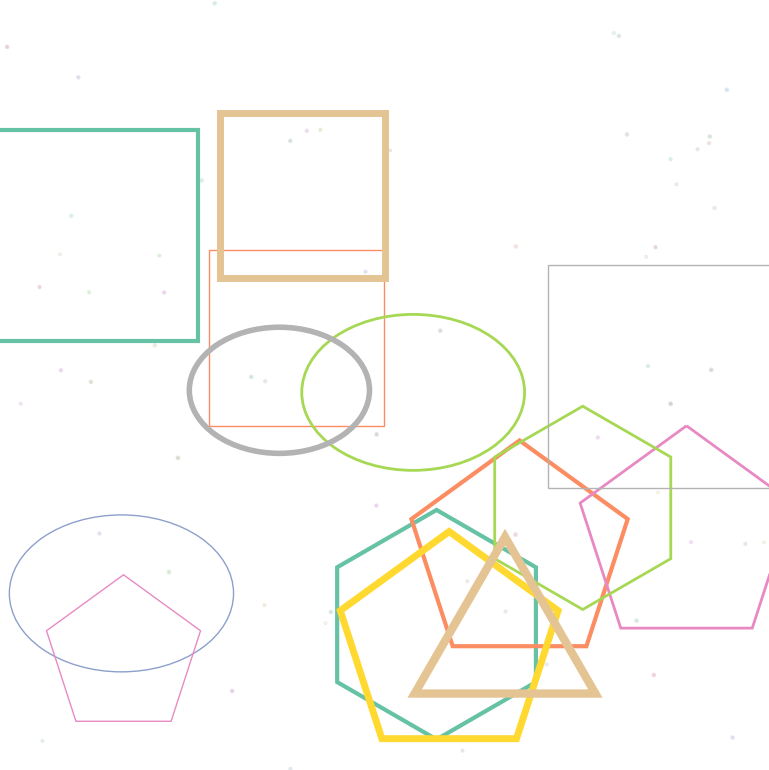[{"shape": "square", "thickness": 1.5, "radius": 0.68, "center": [0.121, 0.694]}, {"shape": "hexagon", "thickness": 1.5, "radius": 0.75, "center": [0.567, 0.189]}, {"shape": "pentagon", "thickness": 1.5, "radius": 0.74, "center": [0.675, 0.28]}, {"shape": "square", "thickness": 0.5, "radius": 0.57, "center": [0.385, 0.561]}, {"shape": "oval", "thickness": 0.5, "radius": 0.73, "center": [0.158, 0.229]}, {"shape": "pentagon", "thickness": 1, "radius": 0.73, "center": [0.892, 0.302]}, {"shape": "pentagon", "thickness": 0.5, "radius": 0.53, "center": [0.16, 0.148]}, {"shape": "hexagon", "thickness": 1, "radius": 0.66, "center": [0.757, 0.34]}, {"shape": "oval", "thickness": 1, "radius": 0.72, "center": [0.537, 0.49]}, {"shape": "pentagon", "thickness": 2.5, "radius": 0.74, "center": [0.583, 0.161]}, {"shape": "triangle", "thickness": 3, "radius": 0.68, "center": [0.656, 0.167]}, {"shape": "square", "thickness": 2.5, "radius": 0.54, "center": [0.393, 0.746]}, {"shape": "square", "thickness": 0.5, "radius": 0.72, "center": [0.856, 0.511]}, {"shape": "oval", "thickness": 2, "radius": 0.59, "center": [0.363, 0.493]}]